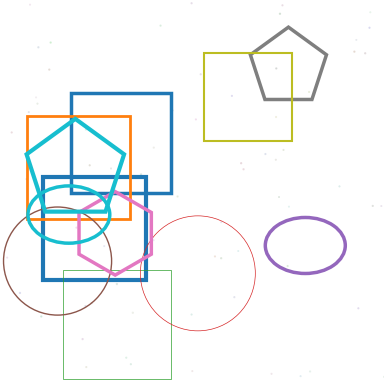[{"shape": "square", "thickness": 3, "radius": 0.67, "center": [0.245, 0.407]}, {"shape": "square", "thickness": 2.5, "radius": 0.65, "center": [0.313, 0.628]}, {"shape": "square", "thickness": 2, "radius": 0.67, "center": [0.204, 0.564]}, {"shape": "square", "thickness": 0.5, "radius": 0.71, "center": [0.304, 0.158]}, {"shape": "circle", "thickness": 0.5, "radius": 0.75, "center": [0.514, 0.29]}, {"shape": "oval", "thickness": 2.5, "radius": 0.52, "center": [0.793, 0.362]}, {"shape": "circle", "thickness": 1, "radius": 0.7, "center": [0.15, 0.322]}, {"shape": "hexagon", "thickness": 2.5, "radius": 0.54, "center": [0.299, 0.394]}, {"shape": "pentagon", "thickness": 2.5, "radius": 0.52, "center": [0.749, 0.826]}, {"shape": "square", "thickness": 1.5, "radius": 0.57, "center": [0.644, 0.748]}, {"shape": "pentagon", "thickness": 3, "radius": 0.67, "center": [0.196, 0.558]}, {"shape": "oval", "thickness": 2.5, "radius": 0.53, "center": [0.179, 0.443]}]